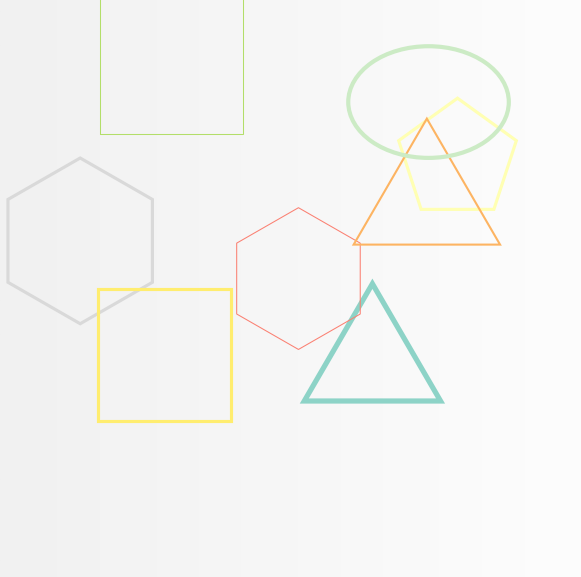[{"shape": "triangle", "thickness": 2.5, "radius": 0.68, "center": [0.641, 0.372]}, {"shape": "pentagon", "thickness": 1.5, "radius": 0.53, "center": [0.787, 0.723]}, {"shape": "hexagon", "thickness": 0.5, "radius": 0.61, "center": [0.513, 0.517]}, {"shape": "triangle", "thickness": 1, "radius": 0.73, "center": [0.734, 0.648]}, {"shape": "square", "thickness": 0.5, "radius": 0.62, "center": [0.295, 0.891]}, {"shape": "hexagon", "thickness": 1.5, "radius": 0.72, "center": [0.138, 0.582]}, {"shape": "oval", "thickness": 2, "radius": 0.69, "center": [0.737, 0.822]}, {"shape": "square", "thickness": 1.5, "radius": 0.57, "center": [0.283, 0.384]}]